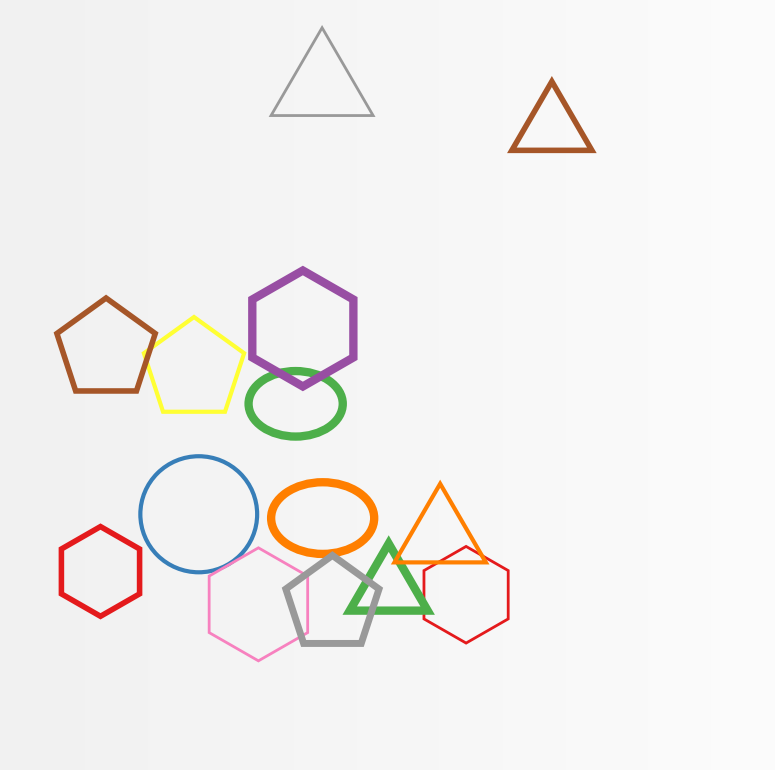[{"shape": "hexagon", "thickness": 1, "radius": 0.31, "center": [0.601, 0.228]}, {"shape": "hexagon", "thickness": 2, "radius": 0.29, "center": [0.13, 0.258]}, {"shape": "circle", "thickness": 1.5, "radius": 0.38, "center": [0.256, 0.332]}, {"shape": "oval", "thickness": 3, "radius": 0.3, "center": [0.382, 0.476]}, {"shape": "triangle", "thickness": 3, "radius": 0.29, "center": [0.502, 0.236]}, {"shape": "hexagon", "thickness": 3, "radius": 0.38, "center": [0.391, 0.573]}, {"shape": "triangle", "thickness": 1.5, "radius": 0.34, "center": [0.568, 0.304]}, {"shape": "oval", "thickness": 3, "radius": 0.33, "center": [0.416, 0.327]}, {"shape": "pentagon", "thickness": 1.5, "radius": 0.34, "center": [0.25, 0.52]}, {"shape": "pentagon", "thickness": 2, "radius": 0.33, "center": [0.137, 0.546]}, {"shape": "triangle", "thickness": 2, "radius": 0.3, "center": [0.712, 0.835]}, {"shape": "hexagon", "thickness": 1, "radius": 0.37, "center": [0.333, 0.215]}, {"shape": "triangle", "thickness": 1, "radius": 0.38, "center": [0.416, 0.888]}, {"shape": "pentagon", "thickness": 2.5, "radius": 0.32, "center": [0.429, 0.215]}]